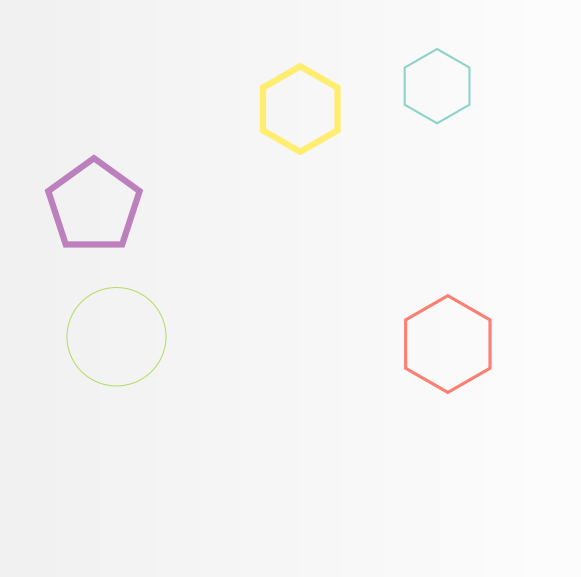[{"shape": "hexagon", "thickness": 1, "radius": 0.32, "center": [0.752, 0.85]}, {"shape": "hexagon", "thickness": 1.5, "radius": 0.42, "center": [0.77, 0.403]}, {"shape": "circle", "thickness": 0.5, "radius": 0.43, "center": [0.2, 0.416]}, {"shape": "pentagon", "thickness": 3, "radius": 0.41, "center": [0.162, 0.643]}, {"shape": "hexagon", "thickness": 3, "radius": 0.37, "center": [0.517, 0.81]}]